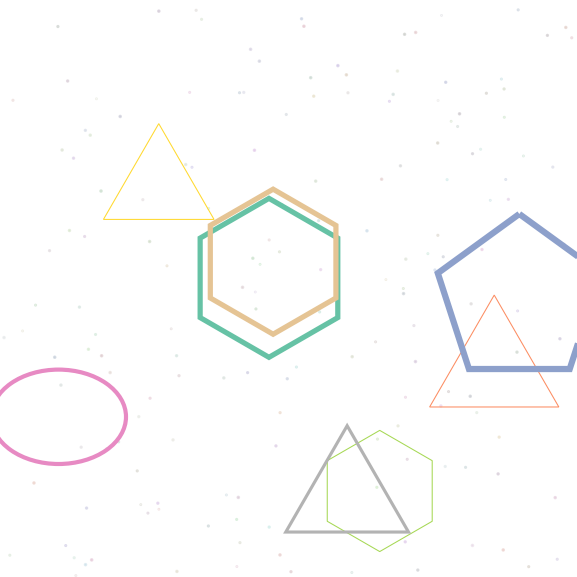[{"shape": "hexagon", "thickness": 2.5, "radius": 0.69, "center": [0.466, 0.518]}, {"shape": "triangle", "thickness": 0.5, "radius": 0.65, "center": [0.856, 0.359]}, {"shape": "pentagon", "thickness": 3, "radius": 0.74, "center": [0.899, 0.48]}, {"shape": "oval", "thickness": 2, "radius": 0.58, "center": [0.101, 0.277]}, {"shape": "hexagon", "thickness": 0.5, "radius": 0.52, "center": [0.658, 0.149]}, {"shape": "triangle", "thickness": 0.5, "radius": 0.55, "center": [0.275, 0.674]}, {"shape": "hexagon", "thickness": 2.5, "radius": 0.63, "center": [0.473, 0.546]}, {"shape": "triangle", "thickness": 1.5, "radius": 0.61, "center": [0.601, 0.139]}]